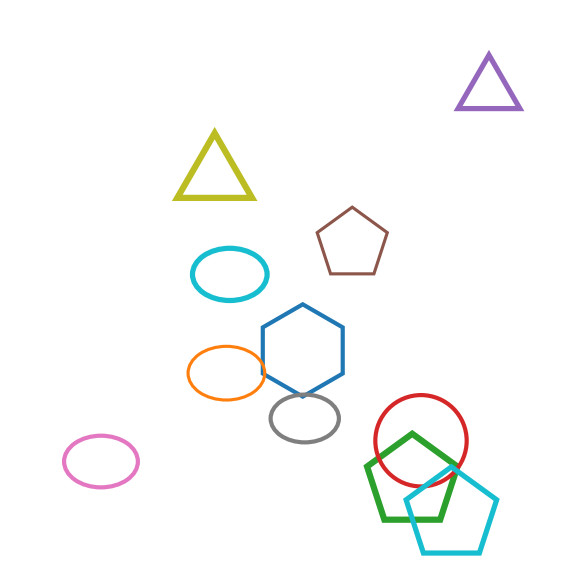[{"shape": "hexagon", "thickness": 2, "radius": 0.4, "center": [0.524, 0.392]}, {"shape": "oval", "thickness": 1.5, "radius": 0.33, "center": [0.392, 0.353]}, {"shape": "pentagon", "thickness": 3, "radius": 0.41, "center": [0.714, 0.166]}, {"shape": "circle", "thickness": 2, "radius": 0.4, "center": [0.729, 0.236]}, {"shape": "triangle", "thickness": 2.5, "radius": 0.31, "center": [0.847, 0.842]}, {"shape": "pentagon", "thickness": 1.5, "radius": 0.32, "center": [0.61, 0.577]}, {"shape": "oval", "thickness": 2, "radius": 0.32, "center": [0.175, 0.2]}, {"shape": "oval", "thickness": 2, "radius": 0.3, "center": [0.528, 0.274]}, {"shape": "triangle", "thickness": 3, "radius": 0.37, "center": [0.372, 0.694]}, {"shape": "oval", "thickness": 2.5, "radius": 0.32, "center": [0.398, 0.524]}, {"shape": "pentagon", "thickness": 2.5, "radius": 0.41, "center": [0.782, 0.108]}]